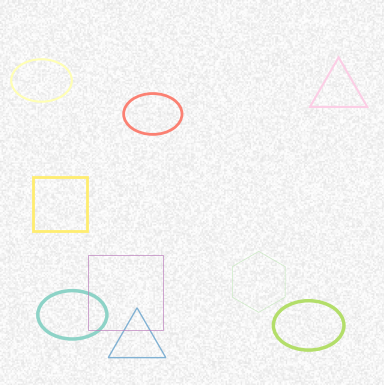[{"shape": "oval", "thickness": 2.5, "radius": 0.45, "center": [0.188, 0.182]}, {"shape": "oval", "thickness": 1.5, "radius": 0.39, "center": [0.108, 0.791]}, {"shape": "oval", "thickness": 2, "radius": 0.38, "center": [0.397, 0.704]}, {"shape": "triangle", "thickness": 1, "radius": 0.43, "center": [0.356, 0.114]}, {"shape": "oval", "thickness": 2.5, "radius": 0.46, "center": [0.802, 0.155]}, {"shape": "triangle", "thickness": 1.5, "radius": 0.43, "center": [0.879, 0.765]}, {"shape": "square", "thickness": 0.5, "radius": 0.49, "center": [0.326, 0.24]}, {"shape": "hexagon", "thickness": 0.5, "radius": 0.4, "center": [0.672, 0.268]}, {"shape": "square", "thickness": 2, "radius": 0.35, "center": [0.156, 0.471]}]